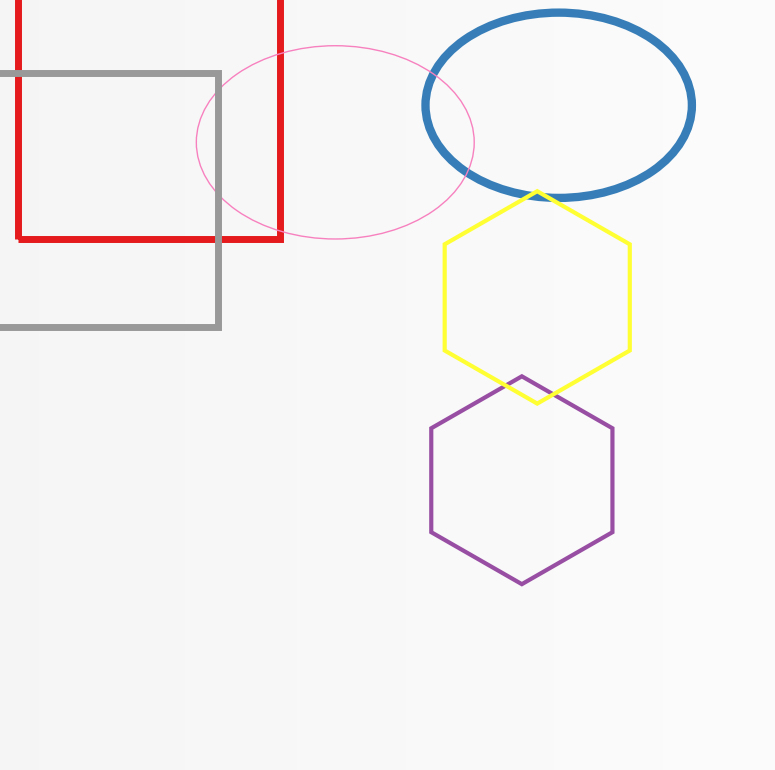[{"shape": "square", "thickness": 2.5, "radius": 0.85, "center": [0.193, 0.858]}, {"shape": "oval", "thickness": 3, "radius": 0.86, "center": [0.721, 0.863]}, {"shape": "hexagon", "thickness": 1.5, "radius": 0.67, "center": [0.673, 0.376]}, {"shape": "hexagon", "thickness": 1.5, "radius": 0.69, "center": [0.693, 0.614]}, {"shape": "oval", "thickness": 0.5, "radius": 0.9, "center": [0.433, 0.815]}, {"shape": "square", "thickness": 2.5, "radius": 0.83, "center": [0.116, 0.741]}]